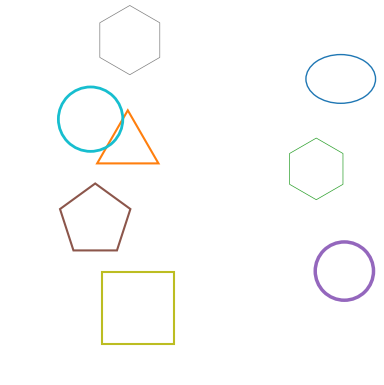[{"shape": "oval", "thickness": 1, "radius": 0.45, "center": [0.885, 0.795]}, {"shape": "triangle", "thickness": 1.5, "radius": 0.46, "center": [0.332, 0.622]}, {"shape": "hexagon", "thickness": 0.5, "radius": 0.4, "center": [0.822, 0.561]}, {"shape": "circle", "thickness": 2.5, "radius": 0.38, "center": [0.894, 0.296]}, {"shape": "pentagon", "thickness": 1.5, "radius": 0.48, "center": [0.247, 0.427]}, {"shape": "hexagon", "thickness": 0.5, "radius": 0.45, "center": [0.337, 0.896]}, {"shape": "square", "thickness": 1.5, "radius": 0.47, "center": [0.358, 0.201]}, {"shape": "circle", "thickness": 2, "radius": 0.42, "center": [0.235, 0.69]}]